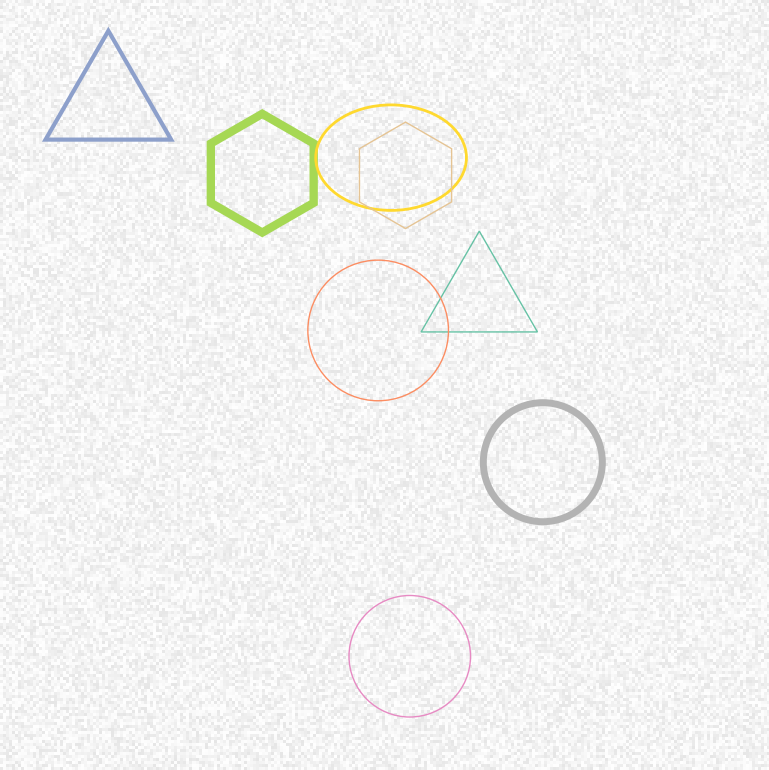[{"shape": "triangle", "thickness": 0.5, "radius": 0.44, "center": [0.622, 0.613]}, {"shape": "circle", "thickness": 0.5, "radius": 0.46, "center": [0.491, 0.571]}, {"shape": "triangle", "thickness": 1.5, "radius": 0.47, "center": [0.141, 0.866]}, {"shape": "circle", "thickness": 0.5, "radius": 0.39, "center": [0.532, 0.148]}, {"shape": "hexagon", "thickness": 3, "radius": 0.39, "center": [0.341, 0.775]}, {"shape": "oval", "thickness": 1, "radius": 0.49, "center": [0.508, 0.795]}, {"shape": "hexagon", "thickness": 0.5, "radius": 0.35, "center": [0.527, 0.772]}, {"shape": "circle", "thickness": 2.5, "radius": 0.39, "center": [0.705, 0.4]}]